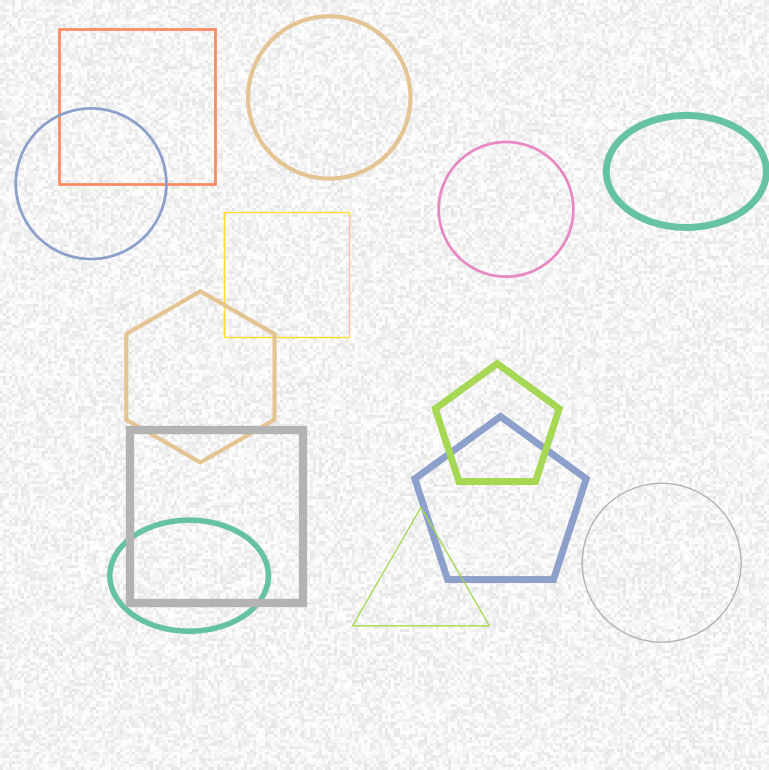[{"shape": "oval", "thickness": 2.5, "radius": 0.52, "center": [0.891, 0.777]}, {"shape": "oval", "thickness": 2, "radius": 0.52, "center": [0.246, 0.252]}, {"shape": "square", "thickness": 1, "radius": 0.5, "center": [0.178, 0.862]}, {"shape": "pentagon", "thickness": 2.5, "radius": 0.59, "center": [0.65, 0.342]}, {"shape": "circle", "thickness": 1, "radius": 0.49, "center": [0.118, 0.761]}, {"shape": "circle", "thickness": 1, "radius": 0.44, "center": [0.657, 0.728]}, {"shape": "triangle", "thickness": 0.5, "radius": 0.51, "center": [0.547, 0.239]}, {"shape": "pentagon", "thickness": 2.5, "radius": 0.42, "center": [0.646, 0.443]}, {"shape": "square", "thickness": 0.5, "radius": 0.41, "center": [0.372, 0.643]}, {"shape": "hexagon", "thickness": 1.5, "radius": 0.56, "center": [0.26, 0.511]}, {"shape": "circle", "thickness": 1.5, "radius": 0.53, "center": [0.428, 0.873]}, {"shape": "circle", "thickness": 0.5, "radius": 0.52, "center": [0.859, 0.269]}, {"shape": "square", "thickness": 3, "radius": 0.56, "center": [0.281, 0.33]}]